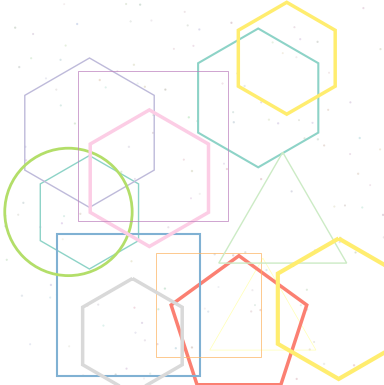[{"shape": "hexagon", "thickness": 1.5, "radius": 0.9, "center": [0.671, 0.746]}, {"shape": "hexagon", "thickness": 1, "radius": 0.74, "center": [0.232, 0.449]}, {"shape": "triangle", "thickness": 0.5, "radius": 0.8, "center": [0.683, 0.17]}, {"shape": "hexagon", "thickness": 1, "radius": 0.97, "center": [0.232, 0.655]}, {"shape": "pentagon", "thickness": 2.5, "radius": 0.93, "center": [0.621, 0.151]}, {"shape": "square", "thickness": 1.5, "radius": 0.92, "center": [0.334, 0.208]}, {"shape": "square", "thickness": 0.5, "radius": 0.68, "center": [0.542, 0.209]}, {"shape": "circle", "thickness": 2, "radius": 0.83, "center": [0.178, 0.45]}, {"shape": "hexagon", "thickness": 2.5, "radius": 0.89, "center": [0.388, 0.537]}, {"shape": "hexagon", "thickness": 2.5, "radius": 0.75, "center": [0.344, 0.127]}, {"shape": "square", "thickness": 0.5, "radius": 0.97, "center": [0.397, 0.621]}, {"shape": "triangle", "thickness": 1, "radius": 0.96, "center": [0.734, 0.413]}, {"shape": "hexagon", "thickness": 3, "radius": 0.91, "center": [0.88, 0.198]}, {"shape": "hexagon", "thickness": 2.5, "radius": 0.73, "center": [0.745, 0.849]}]